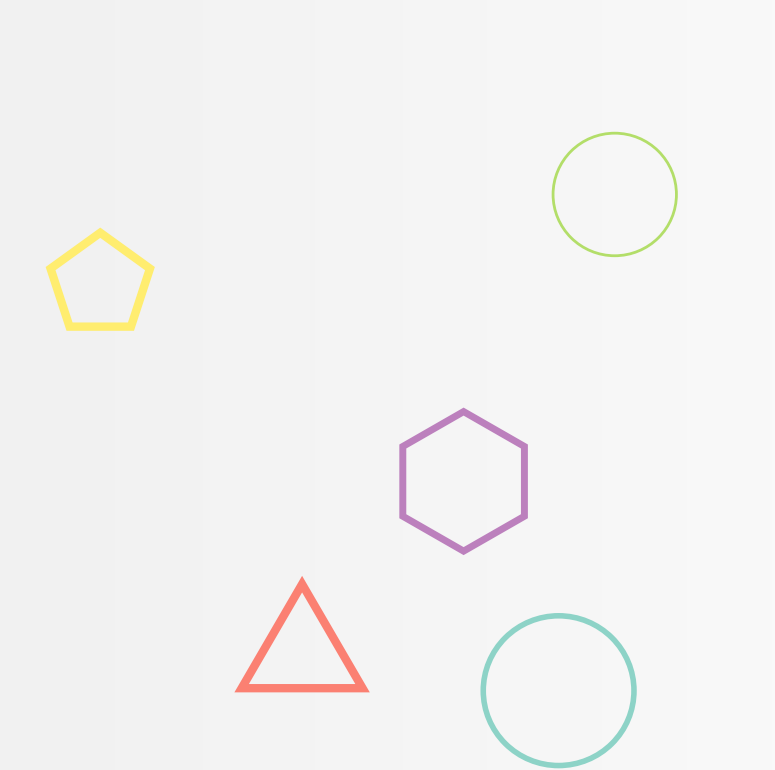[{"shape": "circle", "thickness": 2, "radius": 0.49, "center": [0.721, 0.103]}, {"shape": "triangle", "thickness": 3, "radius": 0.45, "center": [0.39, 0.151]}, {"shape": "circle", "thickness": 1, "radius": 0.4, "center": [0.793, 0.747]}, {"shape": "hexagon", "thickness": 2.5, "radius": 0.45, "center": [0.598, 0.375]}, {"shape": "pentagon", "thickness": 3, "radius": 0.34, "center": [0.129, 0.63]}]